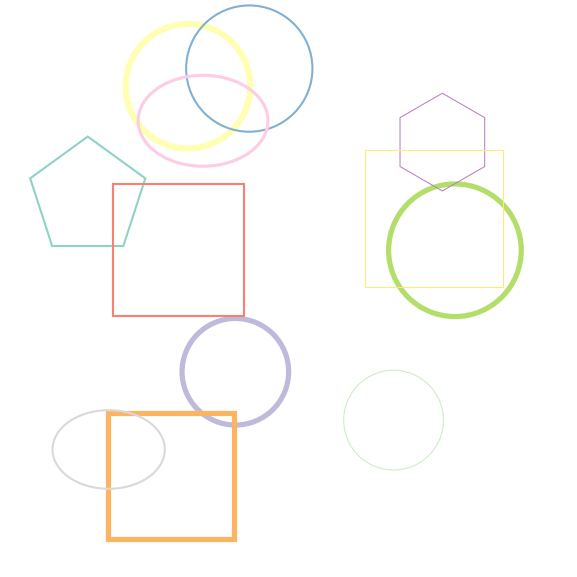[{"shape": "pentagon", "thickness": 1, "radius": 0.52, "center": [0.152, 0.658]}, {"shape": "circle", "thickness": 3, "radius": 0.54, "center": [0.325, 0.85]}, {"shape": "circle", "thickness": 2.5, "radius": 0.46, "center": [0.408, 0.355]}, {"shape": "square", "thickness": 1, "radius": 0.57, "center": [0.309, 0.566]}, {"shape": "circle", "thickness": 1, "radius": 0.55, "center": [0.432, 0.88]}, {"shape": "square", "thickness": 2.5, "radius": 0.55, "center": [0.296, 0.175]}, {"shape": "circle", "thickness": 2.5, "radius": 0.57, "center": [0.788, 0.566]}, {"shape": "oval", "thickness": 1.5, "radius": 0.56, "center": [0.352, 0.79]}, {"shape": "oval", "thickness": 1, "radius": 0.49, "center": [0.188, 0.221]}, {"shape": "hexagon", "thickness": 0.5, "radius": 0.42, "center": [0.766, 0.753]}, {"shape": "circle", "thickness": 0.5, "radius": 0.43, "center": [0.681, 0.272]}, {"shape": "square", "thickness": 0.5, "radius": 0.59, "center": [0.751, 0.62]}]